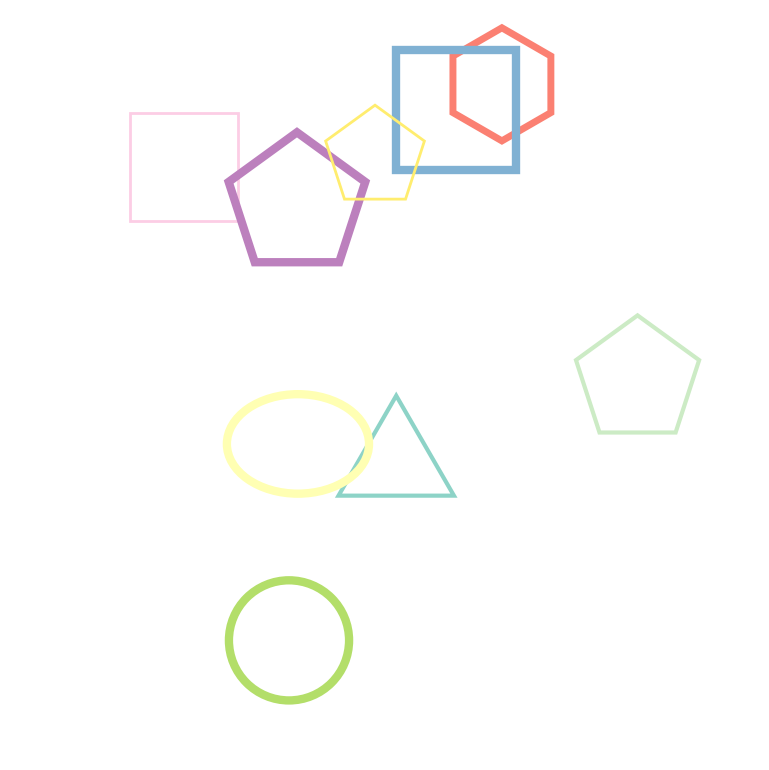[{"shape": "triangle", "thickness": 1.5, "radius": 0.43, "center": [0.515, 0.4]}, {"shape": "oval", "thickness": 3, "radius": 0.46, "center": [0.387, 0.423]}, {"shape": "hexagon", "thickness": 2.5, "radius": 0.37, "center": [0.652, 0.89]}, {"shape": "square", "thickness": 3, "radius": 0.39, "center": [0.593, 0.857]}, {"shape": "circle", "thickness": 3, "radius": 0.39, "center": [0.375, 0.168]}, {"shape": "square", "thickness": 1, "radius": 0.35, "center": [0.239, 0.783]}, {"shape": "pentagon", "thickness": 3, "radius": 0.47, "center": [0.386, 0.735]}, {"shape": "pentagon", "thickness": 1.5, "radius": 0.42, "center": [0.828, 0.506]}, {"shape": "pentagon", "thickness": 1, "radius": 0.34, "center": [0.487, 0.796]}]